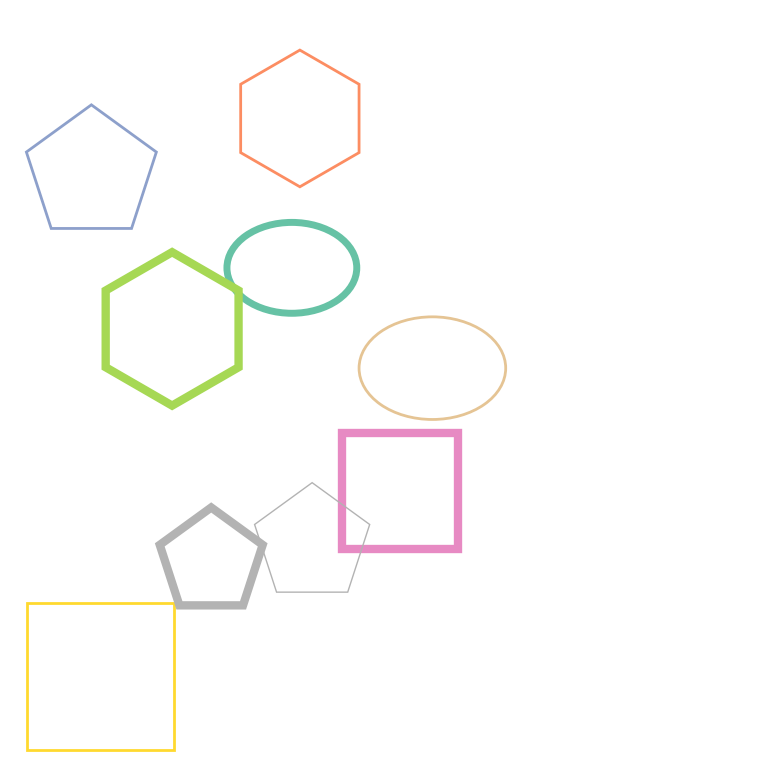[{"shape": "oval", "thickness": 2.5, "radius": 0.42, "center": [0.379, 0.652]}, {"shape": "hexagon", "thickness": 1, "radius": 0.44, "center": [0.389, 0.846]}, {"shape": "pentagon", "thickness": 1, "radius": 0.44, "center": [0.119, 0.775]}, {"shape": "square", "thickness": 3, "radius": 0.38, "center": [0.52, 0.362]}, {"shape": "hexagon", "thickness": 3, "radius": 0.5, "center": [0.224, 0.573]}, {"shape": "square", "thickness": 1, "radius": 0.48, "center": [0.13, 0.121]}, {"shape": "oval", "thickness": 1, "radius": 0.48, "center": [0.562, 0.522]}, {"shape": "pentagon", "thickness": 0.5, "radius": 0.39, "center": [0.405, 0.295]}, {"shape": "pentagon", "thickness": 3, "radius": 0.35, "center": [0.274, 0.271]}]